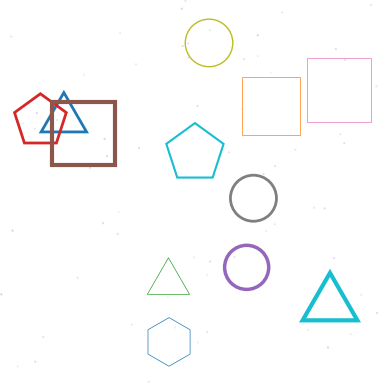[{"shape": "triangle", "thickness": 2, "radius": 0.34, "center": [0.166, 0.691]}, {"shape": "hexagon", "thickness": 0.5, "radius": 0.32, "center": [0.439, 0.112]}, {"shape": "square", "thickness": 0.5, "radius": 0.37, "center": [0.704, 0.724]}, {"shape": "triangle", "thickness": 0.5, "radius": 0.32, "center": [0.438, 0.267]}, {"shape": "pentagon", "thickness": 2, "radius": 0.35, "center": [0.105, 0.686]}, {"shape": "circle", "thickness": 2.5, "radius": 0.29, "center": [0.641, 0.306]}, {"shape": "square", "thickness": 3, "radius": 0.41, "center": [0.218, 0.654]}, {"shape": "square", "thickness": 0.5, "radius": 0.42, "center": [0.881, 0.766]}, {"shape": "circle", "thickness": 2, "radius": 0.3, "center": [0.658, 0.485]}, {"shape": "circle", "thickness": 1, "radius": 0.31, "center": [0.543, 0.888]}, {"shape": "triangle", "thickness": 3, "radius": 0.41, "center": [0.857, 0.209]}, {"shape": "pentagon", "thickness": 1.5, "radius": 0.39, "center": [0.506, 0.602]}]